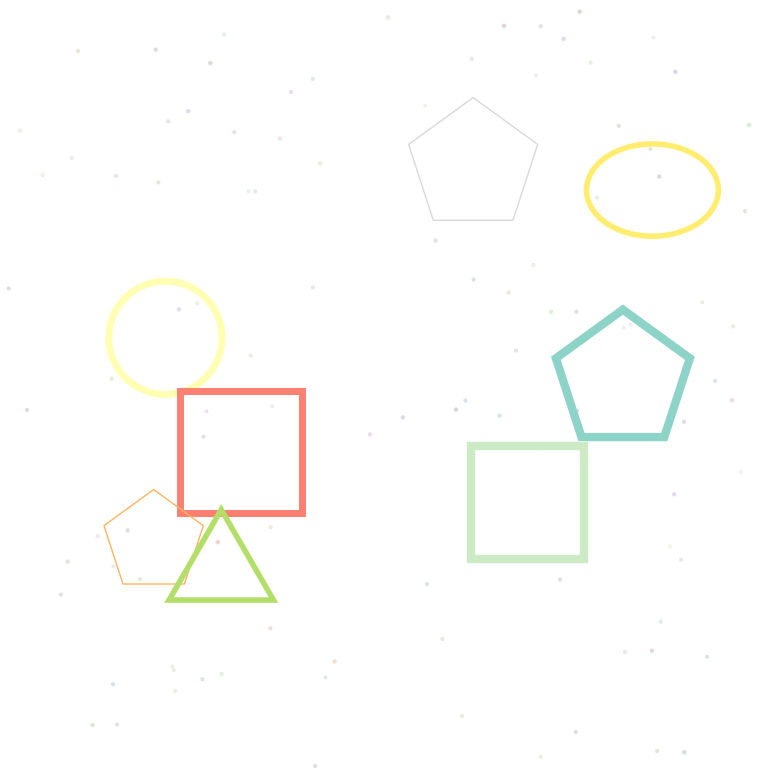[{"shape": "pentagon", "thickness": 3, "radius": 0.46, "center": [0.809, 0.506]}, {"shape": "circle", "thickness": 2.5, "radius": 0.37, "center": [0.215, 0.561]}, {"shape": "square", "thickness": 2.5, "radius": 0.4, "center": [0.313, 0.413]}, {"shape": "pentagon", "thickness": 0.5, "radius": 0.34, "center": [0.2, 0.296]}, {"shape": "triangle", "thickness": 2, "radius": 0.39, "center": [0.287, 0.26]}, {"shape": "pentagon", "thickness": 0.5, "radius": 0.44, "center": [0.614, 0.785]}, {"shape": "square", "thickness": 3, "radius": 0.37, "center": [0.684, 0.348]}, {"shape": "oval", "thickness": 2, "radius": 0.43, "center": [0.847, 0.753]}]